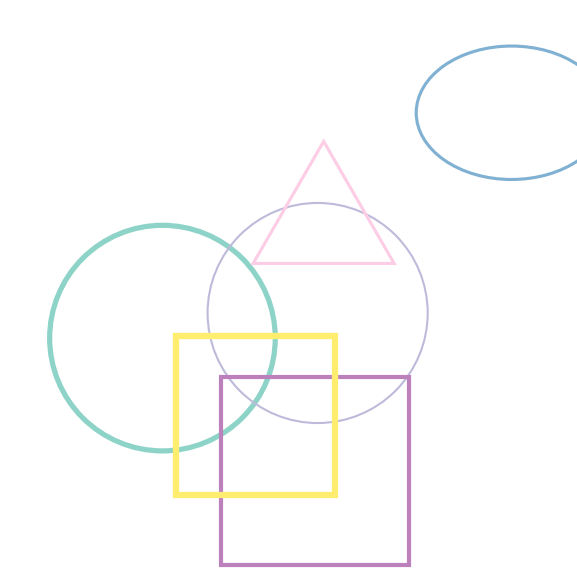[{"shape": "circle", "thickness": 2.5, "radius": 0.98, "center": [0.281, 0.414]}, {"shape": "circle", "thickness": 1, "radius": 0.95, "center": [0.55, 0.457]}, {"shape": "oval", "thickness": 1.5, "radius": 0.83, "center": [0.886, 0.804]}, {"shape": "triangle", "thickness": 1.5, "radius": 0.7, "center": [0.56, 0.613]}, {"shape": "square", "thickness": 2, "radius": 0.81, "center": [0.545, 0.184]}, {"shape": "square", "thickness": 3, "radius": 0.69, "center": [0.442, 0.28]}]